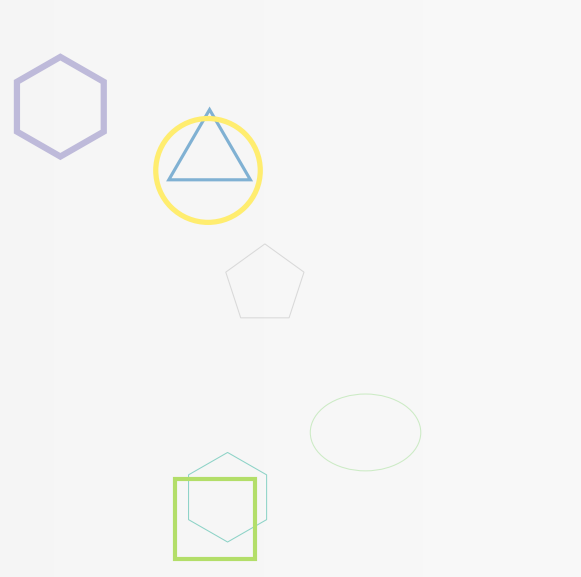[{"shape": "hexagon", "thickness": 0.5, "radius": 0.39, "center": [0.392, 0.138]}, {"shape": "hexagon", "thickness": 3, "radius": 0.43, "center": [0.104, 0.814]}, {"shape": "triangle", "thickness": 1.5, "radius": 0.41, "center": [0.361, 0.728]}, {"shape": "square", "thickness": 2, "radius": 0.35, "center": [0.37, 0.1]}, {"shape": "pentagon", "thickness": 0.5, "radius": 0.35, "center": [0.456, 0.506]}, {"shape": "oval", "thickness": 0.5, "radius": 0.48, "center": [0.629, 0.25]}, {"shape": "circle", "thickness": 2.5, "radius": 0.45, "center": [0.358, 0.704]}]